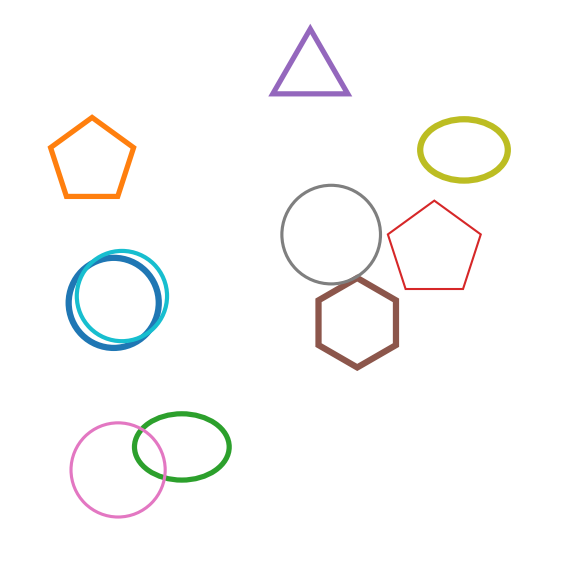[{"shape": "circle", "thickness": 3, "radius": 0.39, "center": [0.197, 0.475]}, {"shape": "pentagon", "thickness": 2.5, "radius": 0.38, "center": [0.159, 0.72]}, {"shape": "oval", "thickness": 2.5, "radius": 0.41, "center": [0.315, 0.225]}, {"shape": "pentagon", "thickness": 1, "radius": 0.42, "center": [0.752, 0.567]}, {"shape": "triangle", "thickness": 2.5, "radius": 0.37, "center": [0.537, 0.874]}, {"shape": "hexagon", "thickness": 3, "radius": 0.39, "center": [0.619, 0.44]}, {"shape": "circle", "thickness": 1.5, "radius": 0.41, "center": [0.205, 0.185]}, {"shape": "circle", "thickness": 1.5, "radius": 0.43, "center": [0.573, 0.593]}, {"shape": "oval", "thickness": 3, "radius": 0.38, "center": [0.803, 0.74]}, {"shape": "circle", "thickness": 2, "radius": 0.39, "center": [0.211, 0.486]}]